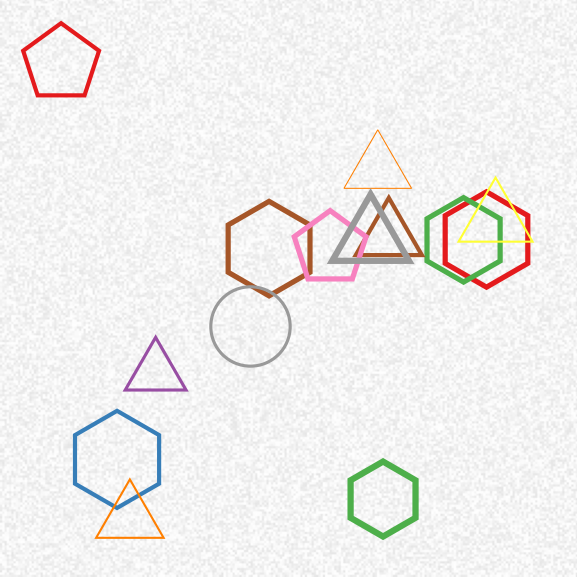[{"shape": "hexagon", "thickness": 2.5, "radius": 0.41, "center": [0.842, 0.584]}, {"shape": "pentagon", "thickness": 2, "radius": 0.35, "center": [0.106, 0.89]}, {"shape": "hexagon", "thickness": 2, "radius": 0.42, "center": [0.203, 0.204]}, {"shape": "hexagon", "thickness": 3, "radius": 0.32, "center": [0.663, 0.135]}, {"shape": "hexagon", "thickness": 2.5, "radius": 0.37, "center": [0.803, 0.584]}, {"shape": "triangle", "thickness": 1.5, "radius": 0.3, "center": [0.269, 0.354]}, {"shape": "triangle", "thickness": 0.5, "radius": 0.34, "center": [0.654, 0.707]}, {"shape": "triangle", "thickness": 1, "radius": 0.34, "center": [0.225, 0.102]}, {"shape": "triangle", "thickness": 1, "radius": 0.37, "center": [0.858, 0.618]}, {"shape": "hexagon", "thickness": 2.5, "radius": 0.41, "center": [0.466, 0.569]}, {"shape": "triangle", "thickness": 2, "radius": 0.33, "center": [0.673, 0.59]}, {"shape": "pentagon", "thickness": 2.5, "radius": 0.33, "center": [0.572, 0.569]}, {"shape": "triangle", "thickness": 3, "radius": 0.38, "center": [0.642, 0.586]}, {"shape": "circle", "thickness": 1.5, "radius": 0.34, "center": [0.434, 0.434]}]